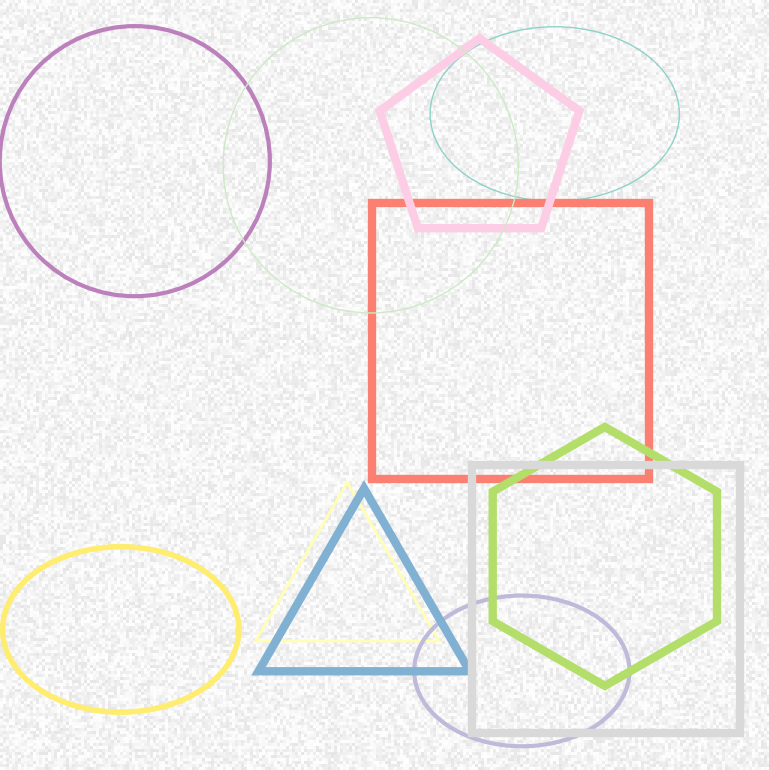[{"shape": "oval", "thickness": 0.5, "radius": 0.81, "center": [0.72, 0.852]}, {"shape": "triangle", "thickness": 1, "radius": 0.69, "center": [0.451, 0.236]}, {"shape": "oval", "thickness": 1.5, "radius": 0.7, "center": [0.678, 0.129]}, {"shape": "square", "thickness": 3, "radius": 0.9, "center": [0.663, 0.557]}, {"shape": "triangle", "thickness": 3, "radius": 0.79, "center": [0.473, 0.207]}, {"shape": "hexagon", "thickness": 3, "radius": 0.84, "center": [0.786, 0.277]}, {"shape": "pentagon", "thickness": 3, "radius": 0.68, "center": [0.623, 0.814]}, {"shape": "square", "thickness": 3, "radius": 0.87, "center": [0.787, 0.222]}, {"shape": "circle", "thickness": 1.5, "radius": 0.88, "center": [0.175, 0.791]}, {"shape": "circle", "thickness": 0.5, "radius": 0.96, "center": [0.481, 0.785]}, {"shape": "oval", "thickness": 2, "radius": 0.77, "center": [0.157, 0.182]}]